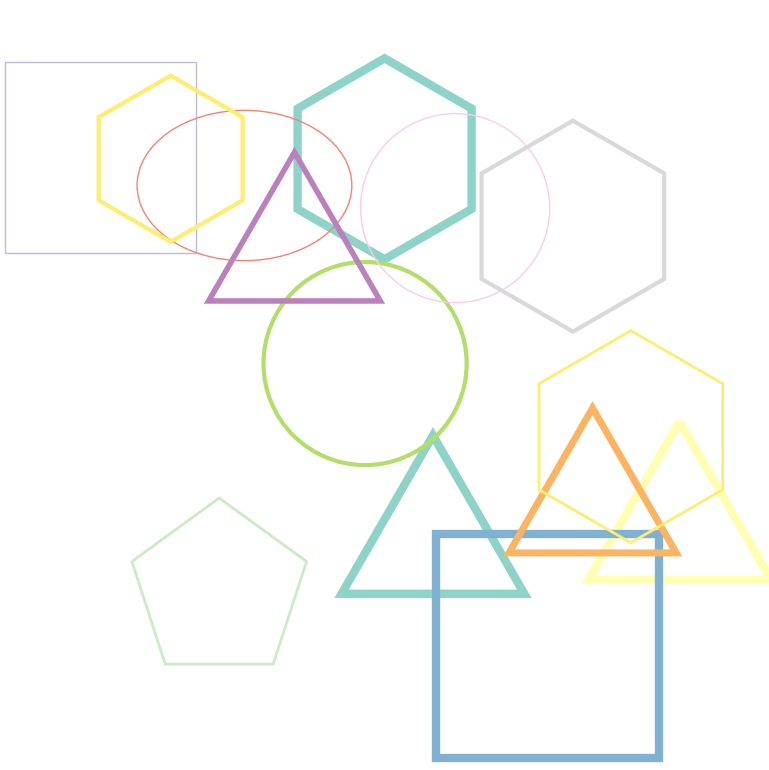[{"shape": "hexagon", "thickness": 3, "radius": 0.65, "center": [0.499, 0.794]}, {"shape": "triangle", "thickness": 3, "radius": 0.69, "center": [0.562, 0.297]}, {"shape": "triangle", "thickness": 3, "radius": 0.68, "center": [0.883, 0.316]}, {"shape": "square", "thickness": 0.5, "radius": 0.62, "center": [0.131, 0.795]}, {"shape": "oval", "thickness": 0.5, "radius": 0.7, "center": [0.317, 0.759]}, {"shape": "square", "thickness": 3, "radius": 0.73, "center": [0.711, 0.161]}, {"shape": "triangle", "thickness": 2.5, "radius": 0.63, "center": [0.77, 0.345]}, {"shape": "circle", "thickness": 1.5, "radius": 0.66, "center": [0.474, 0.528]}, {"shape": "circle", "thickness": 0.5, "radius": 0.61, "center": [0.591, 0.73]}, {"shape": "hexagon", "thickness": 1.5, "radius": 0.68, "center": [0.744, 0.706]}, {"shape": "triangle", "thickness": 2, "radius": 0.64, "center": [0.382, 0.674]}, {"shape": "pentagon", "thickness": 1, "radius": 0.6, "center": [0.285, 0.234]}, {"shape": "hexagon", "thickness": 1.5, "radius": 0.54, "center": [0.222, 0.794]}, {"shape": "hexagon", "thickness": 1, "radius": 0.69, "center": [0.819, 0.433]}]